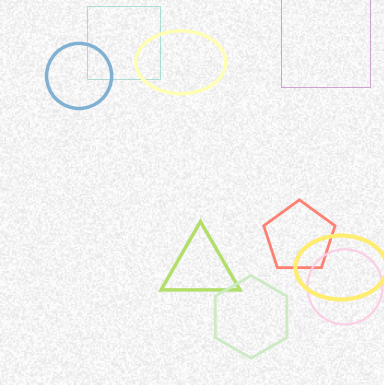[{"shape": "square", "thickness": 0.5, "radius": 0.48, "center": [0.321, 0.889]}, {"shape": "oval", "thickness": 2.5, "radius": 0.58, "center": [0.47, 0.838]}, {"shape": "pentagon", "thickness": 2, "radius": 0.49, "center": [0.778, 0.384]}, {"shape": "circle", "thickness": 2.5, "radius": 0.42, "center": [0.205, 0.803]}, {"shape": "triangle", "thickness": 2.5, "radius": 0.59, "center": [0.521, 0.306]}, {"shape": "circle", "thickness": 1.5, "radius": 0.49, "center": [0.896, 0.255]}, {"shape": "square", "thickness": 0.5, "radius": 0.58, "center": [0.846, 0.891]}, {"shape": "hexagon", "thickness": 2, "radius": 0.54, "center": [0.652, 0.177]}, {"shape": "oval", "thickness": 3, "radius": 0.59, "center": [0.886, 0.305]}]